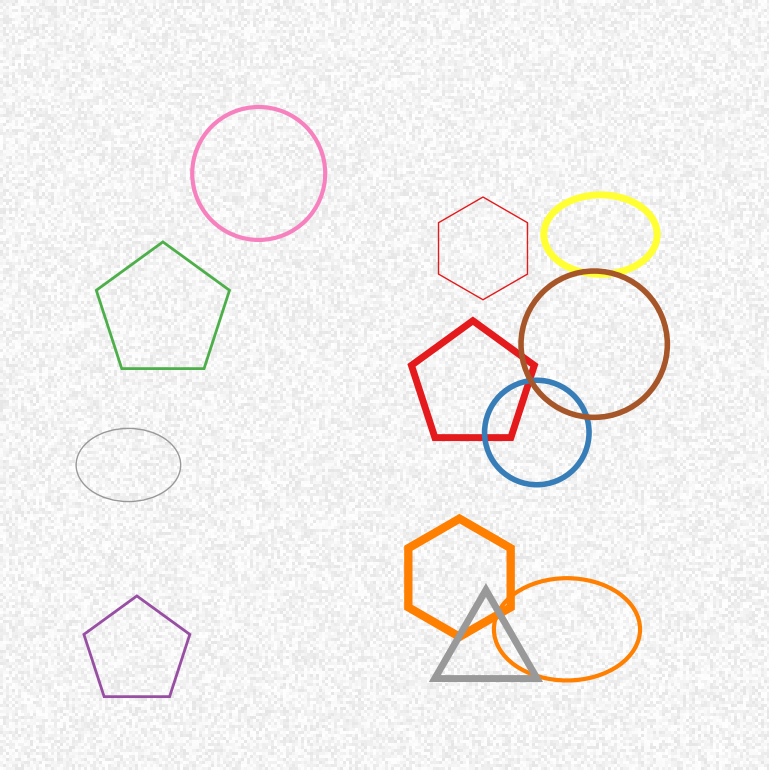[{"shape": "pentagon", "thickness": 2.5, "radius": 0.42, "center": [0.614, 0.5]}, {"shape": "hexagon", "thickness": 0.5, "radius": 0.33, "center": [0.627, 0.677]}, {"shape": "circle", "thickness": 2, "radius": 0.34, "center": [0.697, 0.438]}, {"shape": "pentagon", "thickness": 1, "radius": 0.45, "center": [0.212, 0.595]}, {"shape": "pentagon", "thickness": 1, "radius": 0.36, "center": [0.178, 0.154]}, {"shape": "oval", "thickness": 1.5, "radius": 0.47, "center": [0.736, 0.183]}, {"shape": "hexagon", "thickness": 3, "radius": 0.38, "center": [0.597, 0.25]}, {"shape": "oval", "thickness": 2.5, "radius": 0.37, "center": [0.78, 0.695]}, {"shape": "circle", "thickness": 2, "radius": 0.48, "center": [0.772, 0.553]}, {"shape": "circle", "thickness": 1.5, "radius": 0.43, "center": [0.336, 0.775]}, {"shape": "triangle", "thickness": 2.5, "radius": 0.38, "center": [0.631, 0.157]}, {"shape": "oval", "thickness": 0.5, "radius": 0.34, "center": [0.167, 0.396]}]